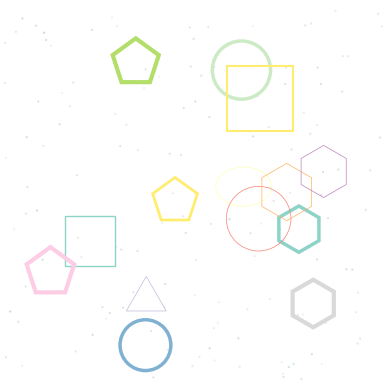[{"shape": "square", "thickness": 1, "radius": 0.32, "center": [0.234, 0.375]}, {"shape": "hexagon", "thickness": 2.5, "radius": 0.3, "center": [0.776, 0.405]}, {"shape": "oval", "thickness": 0.5, "radius": 0.36, "center": [0.633, 0.515]}, {"shape": "triangle", "thickness": 0.5, "radius": 0.3, "center": [0.38, 0.222]}, {"shape": "circle", "thickness": 0.5, "radius": 0.42, "center": [0.672, 0.432]}, {"shape": "circle", "thickness": 2.5, "radius": 0.33, "center": [0.378, 0.103]}, {"shape": "hexagon", "thickness": 0.5, "radius": 0.37, "center": [0.745, 0.501]}, {"shape": "pentagon", "thickness": 3, "radius": 0.31, "center": [0.353, 0.838]}, {"shape": "pentagon", "thickness": 3, "radius": 0.32, "center": [0.131, 0.293]}, {"shape": "hexagon", "thickness": 3, "radius": 0.31, "center": [0.814, 0.212]}, {"shape": "hexagon", "thickness": 0.5, "radius": 0.34, "center": [0.841, 0.555]}, {"shape": "circle", "thickness": 2.5, "radius": 0.38, "center": [0.627, 0.818]}, {"shape": "square", "thickness": 1.5, "radius": 0.42, "center": [0.675, 0.744]}, {"shape": "pentagon", "thickness": 2, "radius": 0.31, "center": [0.455, 0.478]}]